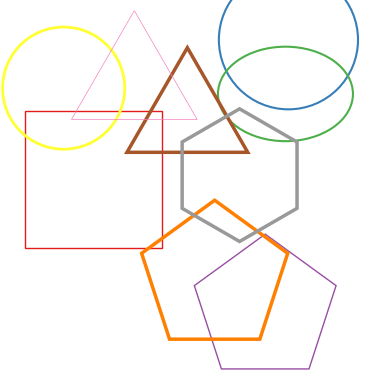[{"shape": "square", "thickness": 1, "radius": 0.89, "center": [0.243, 0.535]}, {"shape": "circle", "thickness": 1.5, "radius": 0.9, "center": [0.749, 0.897]}, {"shape": "oval", "thickness": 1.5, "radius": 0.88, "center": [0.741, 0.756]}, {"shape": "pentagon", "thickness": 1, "radius": 0.97, "center": [0.689, 0.198]}, {"shape": "pentagon", "thickness": 2.5, "radius": 1.0, "center": [0.558, 0.28]}, {"shape": "circle", "thickness": 2, "radius": 0.79, "center": [0.165, 0.771]}, {"shape": "triangle", "thickness": 2.5, "radius": 0.91, "center": [0.487, 0.695]}, {"shape": "triangle", "thickness": 0.5, "radius": 0.94, "center": [0.349, 0.784]}, {"shape": "hexagon", "thickness": 2.5, "radius": 0.86, "center": [0.622, 0.545]}]